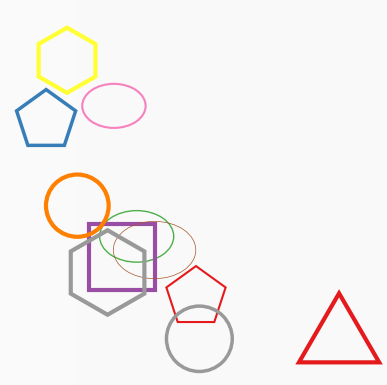[{"shape": "pentagon", "thickness": 1.5, "radius": 0.4, "center": [0.506, 0.229]}, {"shape": "triangle", "thickness": 3, "radius": 0.6, "center": [0.875, 0.119]}, {"shape": "pentagon", "thickness": 2.5, "radius": 0.4, "center": [0.119, 0.687]}, {"shape": "oval", "thickness": 1, "radius": 0.48, "center": [0.353, 0.386]}, {"shape": "square", "thickness": 3, "radius": 0.43, "center": [0.315, 0.331]}, {"shape": "circle", "thickness": 3, "radius": 0.4, "center": [0.2, 0.466]}, {"shape": "hexagon", "thickness": 3, "radius": 0.42, "center": [0.173, 0.843]}, {"shape": "oval", "thickness": 0.5, "radius": 0.53, "center": [0.399, 0.351]}, {"shape": "oval", "thickness": 1.5, "radius": 0.41, "center": [0.294, 0.725]}, {"shape": "circle", "thickness": 2.5, "radius": 0.42, "center": [0.514, 0.12]}, {"shape": "hexagon", "thickness": 3, "radius": 0.55, "center": [0.278, 0.292]}]